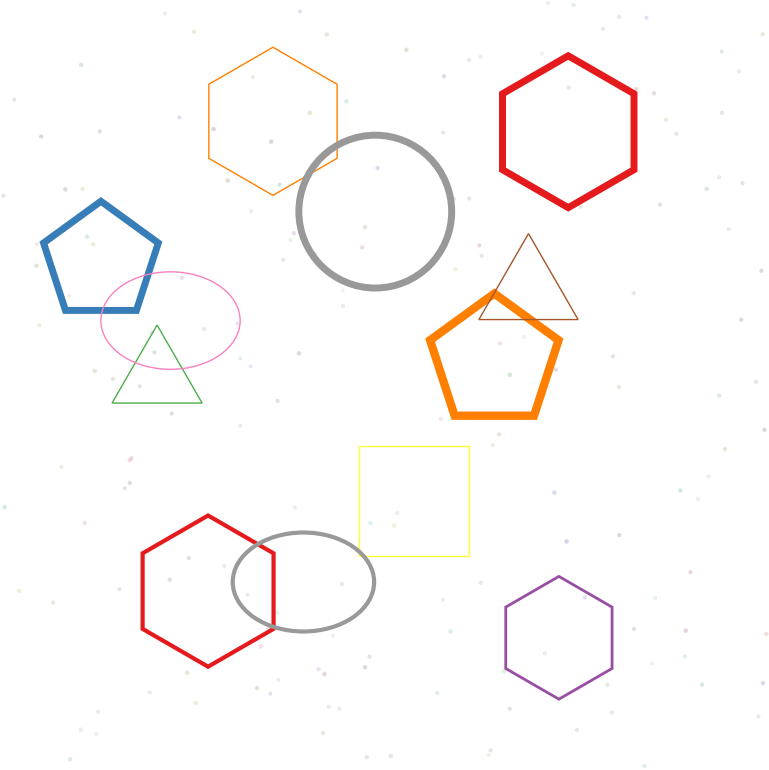[{"shape": "hexagon", "thickness": 1.5, "radius": 0.49, "center": [0.27, 0.232]}, {"shape": "hexagon", "thickness": 2.5, "radius": 0.49, "center": [0.738, 0.829]}, {"shape": "pentagon", "thickness": 2.5, "radius": 0.39, "center": [0.131, 0.66]}, {"shape": "triangle", "thickness": 0.5, "radius": 0.34, "center": [0.204, 0.51]}, {"shape": "hexagon", "thickness": 1, "radius": 0.4, "center": [0.726, 0.172]}, {"shape": "pentagon", "thickness": 3, "radius": 0.44, "center": [0.642, 0.531]}, {"shape": "hexagon", "thickness": 0.5, "radius": 0.48, "center": [0.355, 0.842]}, {"shape": "square", "thickness": 0.5, "radius": 0.36, "center": [0.537, 0.35]}, {"shape": "triangle", "thickness": 0.5, "radius": 0.37, "center": [0.686, 0.622]}, {"shape": "oval", "thickness": 0.5, "radius": 0.45, "center": [0.221, 0.584]}, {"shape": "oval", "thickness": 1.5, "radius": 0.46, "center": [0.394, 0.244]}, {"shape": "circle", "thickness": 2.5, "radius": 0.5, "center": [0.487, 0.725]}]